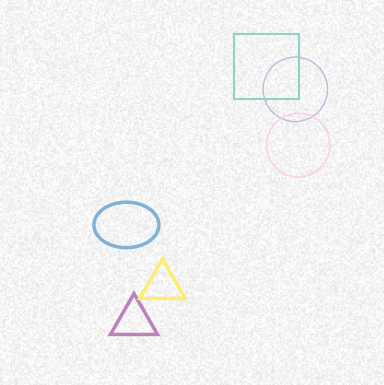[{"shape": "square", "thickness": 1.5, "radius": 0.42, "center": [0.692, 0.827]}, {"shape": "circle", "thickness": 1, "radius": 0.42, "center": [0.767, 0.768]}, {"shape": "oval", "thickness": 2.5, "radius": 0.42, "center": [0.328, 0.416]}, {"shape": "circle", "thickness": 1, "radius": 0.41, "center": [0.775, 0.623]}, {"shape": "triangle", "thickness": 2.5, "radius": 0.35, "center": [0.348, 0.167]}, {"shape": "triangle", "thickness": 2.5, "radius": 0.34, "center": [0.422, 0.259]}]